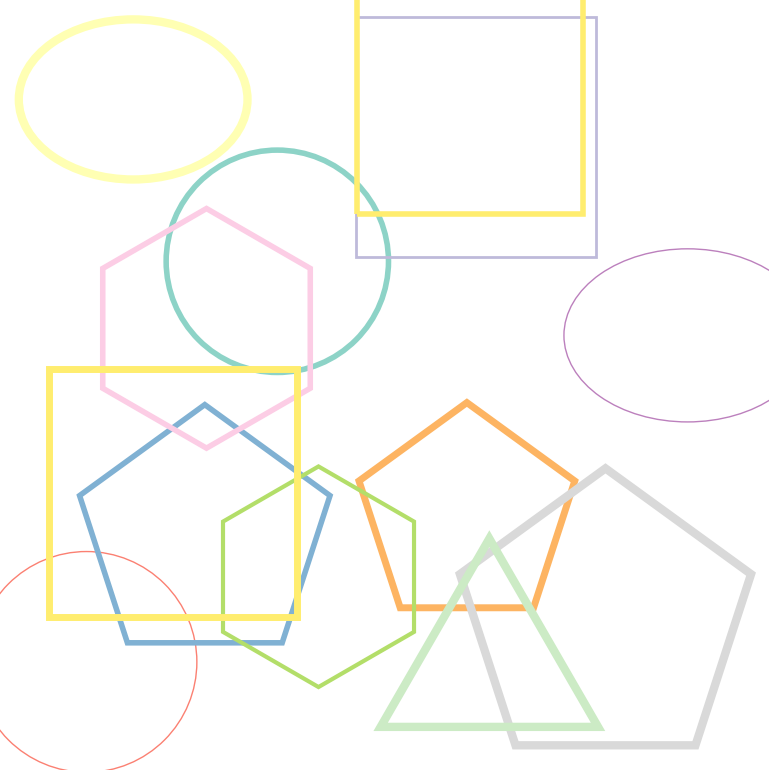[{"shape": "circle", "thickness": 2, "radius": 0.72, "center": [0.36, 0.661]}, {"shape": "oval", "thickness": 3, "radius": 0.74, "center": [0.173, 0.871]}, {"shape": "square", "thickness": 1, "radius": 0.78, "center": [0.618, 0.822]}, {"shape": "circle", "thickness": 0.5, "radius": 0.72, "center": [0.112, 0.14]}, {"shape": "pentagon", "thickness": 2, "radius": 0.85, "center": [0.266, 0.304]}, {"shape": "pentagon", "thickness": 2.5, "radius": 0.74, "center": [0.606, 0.33]}, {"shape": "hexagon", "thickness": 1.5, "radius": 0.72, "center": [0.414, 0.251]}, {"shape": "hexagon", "thickness": 2, "radius": 0.78, "center": [0.268, 0.574]}, {"shape": "pentagon", "thickness": 3, "radius": 0.99, "center": [0.786, 0.193]}, {"shape": "oval", "thickness": 0.5, "radius": 0.8, "center": [0.893, 0.564]}, {"shape": "triangle", "thickness": 3, "radius": 0.82, "center": [0.636, 0.137]}, {"shape": "square", "thickness": 2.5, "radius": 0.81, "center": [0.225, 0.36]}, {"shape": "square", "thickness": 2, "radius": 0.73, "center": [0.61, 0.868]}]